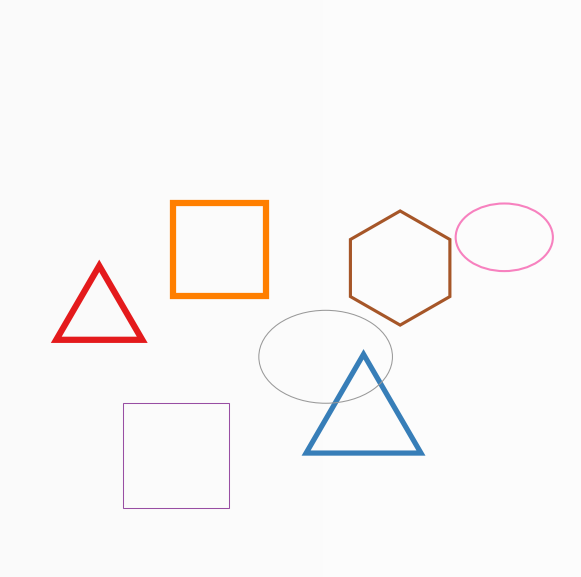[{"shape": "triangle", "thickness": 3, "radius": 0.43, "center": [0.171, 0.453]}, {"shape": "triangle", "thickness": 2.5, "radius": 0.57, "center": [0.625, 0.272]}, {"shape": "square", "thickness": 0.5, "radius": 0.45, "center": [0.303, 0.21]}, {"shape": "square", "thickness": 3, "radius": 0.4, "center": [0.378, 0.567]}, {"shape": "hexagon", "thickness": 1.5, "radius": 0.49, "center": [0.688, 0.535]}, {"shape": "oval", "thickness": 1, "radius": 0.42, "center": [0.868, 0.588]}, {"shape": "oval", "thickness": 0.5, "radius": 0.57, "center": [0.56, 0.381]}]